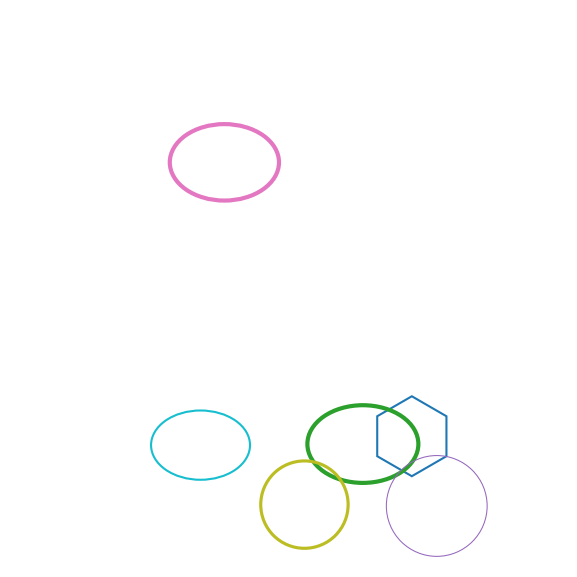[{"shape": "hexagon", "thickness": 1, "radius": 0.35, "center": [0.713, 0.244]}, {"shape": "oval", "thickness": 2, "radius": 0.48, "center": [0.628, 0.23]}, {"shape": "circle", "thickness": 0.5, "radius": 0.44, "center": [0.756, 0.123]}, {"shape": "oval", "thickness": 2, "radius": 0.47, "center": [0.389, 0.718]}, {"shape": "circle", "thickness": 1.5, "radius": 0.38, "center": [0.527, 0.125]}, {"shape": "oval", "thickness": 1, "radius": 0.43, "center": [0.347, 0.228]}]